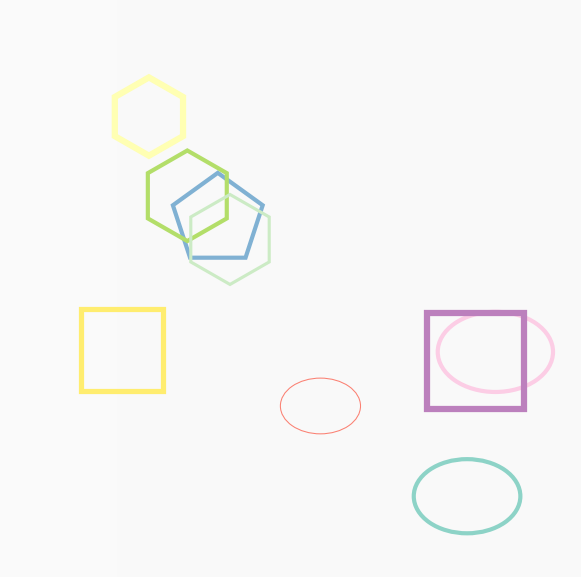[{"shape": "oval", "thickness": 2, "radius": 0.46, "center": [0.804, 0.14]}, {"shape": "hexagon", "thickness": 3, "radius": 0.34, "center": [0.256, 0.797]}, {"shape": "oval", "thickness": 0.5, "radius": 0.34, "center": [0.551, 0.296]}, {"shape": "pentagon", "thickness": 2, "radius": 0.41, "center": [0.375, 0.619]}, {"shape": "hexagon", "thickness": 2, "radius": 0.39, "center": [0.322, 0.66]}, {"shape": "oval", "thickness": 2, "radius": 0.5, "center": [0.852, 0.39]}, {"shape": "square", "thickness": 3, "radius": 0.42, "center": [0.818, 0.375]}, {"shape": "hexagon", "thickness": 1.5, "radius": 0.39, "center": [0.396, 0.584]}, {"shape": "square", "thickness": 2.5, "radius": 0.36, "center": [0.21, 0.392]}]